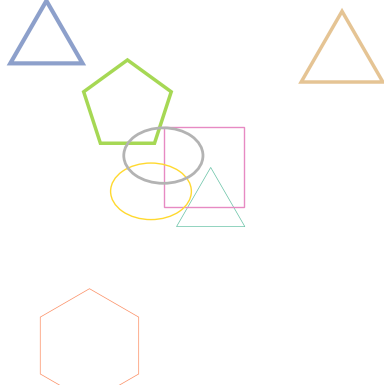[{"shape": "triangle", "thickness": 0.5, "radius": 0.51, "center": [0.547, 0.463]}, {"shape": "hexagon", "thickness": 0.5, "radius": 0.74, "center": [0.232, 0.102]}, {"shape": "triangle", "thickness": 3, "radius": 0.54, "center": [0.121, 0.89]}, {"shape": "square", "thickness": 1, "radius": 0.52, "center": [0.53, 0.567]}, {"shape": "pentagon", "thickness": 2.5, "radius": 0.6, "center": [0.331, 0.725]}, {"shape": "oval", "thickness": 1, "radius": 0.52, "center": [0.392, 0.503]}, {"shape": "triangle", "thickness": 2.5, "radius": 0.61, "center": [0.888, 0.848]}, {"shape": "oval", "thickness": 2, "radius": 0.51, "center": [0.424, 0.596]}]